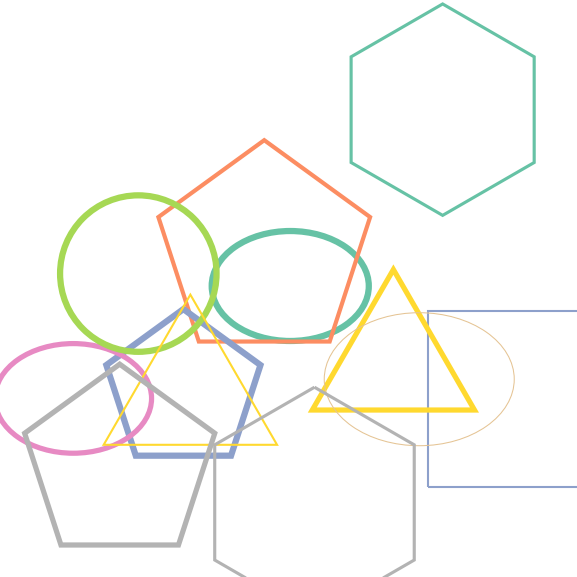[{"shape": "oval", "thickness": 3, "radius": 0.68, "center": [0.503, 0.504]}, {"shape": "hexagon", "thickness": 1.5, "radius": 0.92, "center": [0.766, 0.809]}, {"shape": "pentagon", "thickness": 2, "radius": 0.96, "center": [0.458, 0.564]}, {"shape": "square", "thickness": 1, "radius": 0.76, "center": [0.893, 0.308]}, {"shape": "pentagon", "thickness": 3, "radius": 0.7, "center": [0.318, 0.324]}, {"shape": "oval", "thickness": 2.5, "radius": 0.68, "center": [0.127, 0.309]}, {"shape": "circle", "thickness": 3, "radius": 0.68, "center": [0.24, 0.525]}, {"shape": "triangle", "thickness": 2.5, "radius": 0.81, "center": [0.681, 0.37]}, {"shape": "triangle", "thickness": 1, "radius": 0.87, "center": [0.33, 0.316]}, {"shape": "oval", "thickness": 0.5, "radius": 0.82, "center": [0.726, 0.342]}, {"shape": "pentagon", "thickness": 2.5, "radius": 0.87, "center": [0.207, 0.195]}, {"shape": "hexagon", "thickness": 1.5, "radius": 1.0, "center": [0.545, 0.129]}]